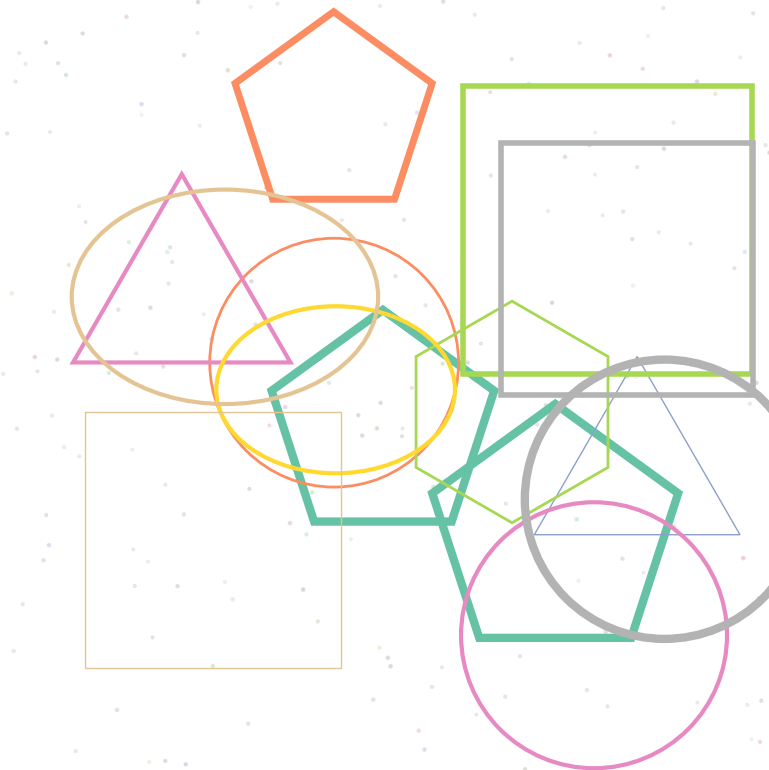[{"shape": "pentagon", "thickness": 3, "radius": 0.84, "center": [0.721, 0.307]}, {"shape": "pentagon", "thickness": 3, "radius": 0.76, "center": [0.497, 0.446]}, {"shape": "circle", "thickness": 1, "radius": 0.81, "center": [0.434, 0.529]}, {"shape": "pentagon", "thickness": 2.5, "radius": 0.67, "center": [0.433, 0.85]}, {"shape": "triangle", "thickness": 0.5, "radius": 0.77, "center": [0.827, 0.383]}, {"shape": "circle", "thickness": 1.5, "radius": 0.86, "center": [0.771, 0.175]}, {"shape": "triangle", "thickness": 1.5, "radius": 0.82, "center": [0.236, 0.611]}, {"shape": "square", "thickness": 2, "radius": 0.94, "center": [0.789, 0.701]}, {"shape": "hexagon", "thickness": 1, "radius": 0.72, "center": [0.665, 0.465]}, {"shape": "oval", "thickness": 1.5, "radius": 0.77, "center": [0.436, 0.494]}, {"shape": "oval", "thickness": 1.5, "radius": 0.99, "center": [0.292, 0.615]}, {"shape": "square", "thickness": 0.5, "radius": 0.83, "center": [0.276, 0.299]}, {"shape": "circle", "thickness": 3, "radius": 0.91, "center": [0.863, 0.352]}, {"shape": "square", "thickness": 2, "radius": 0.82, "center": [0.814, 0.65]}]